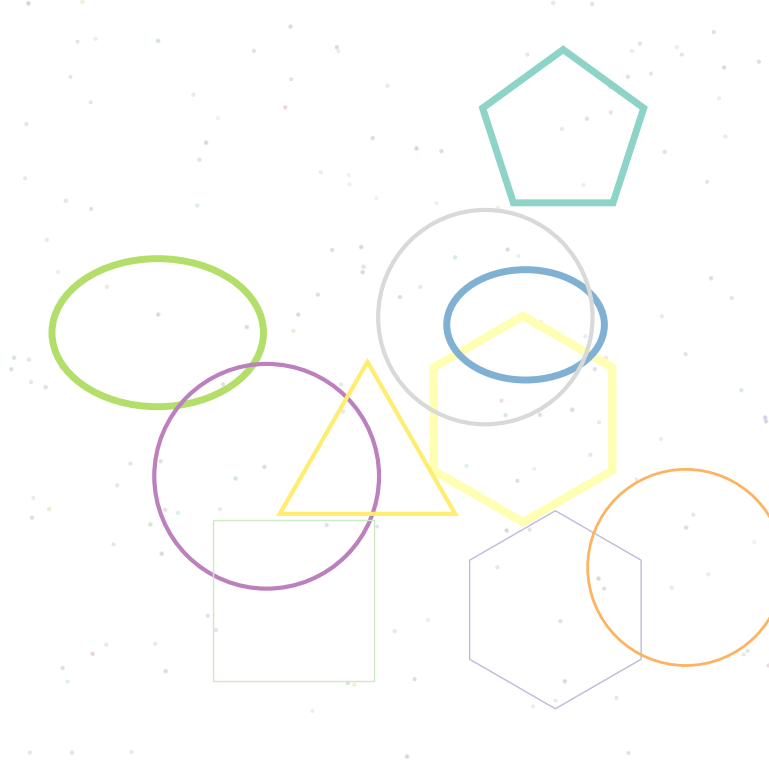[{"shape": "pentagon", "thickness": 2.5, "radius": 0.55, "center": [0.731, 0.826]}, {"shape": "hexagon", "thickness": 3, "radius": 0.67, "center": [0.679, 0.456]}, {"shape": "hexagon", "thickness": 0.5, "radius": 0.64, "center": [0.721, 0.208]}, {"shape": "oval", "thickness": 2.5, "radius": 0.51, "center": [0.683, 0.578]}, {"shape": "circle", "thickness": 1, "radius": 0.64, "center": [0.891, 0.263]}, {"shape": "oval", "thickness": 2.5, "radius": 0.69, "center": [0.205, 0.568]}, {"shape": "circle", "thickness": 1.5, "radius": 0.7, "center": [0.63, 0.588]}, {"shape": "circle", "thickness": 1.5, "radius": 0.73, "center": [0.346, 0.381]}, {"shape": "square", "thickness": 0.5, "radius": 0.52, "center": [0.381, 0.22]}, {"shape": "triangle", "thickness": 1.5, "radius": 0.66, "center": [0.477, 0.398]}]